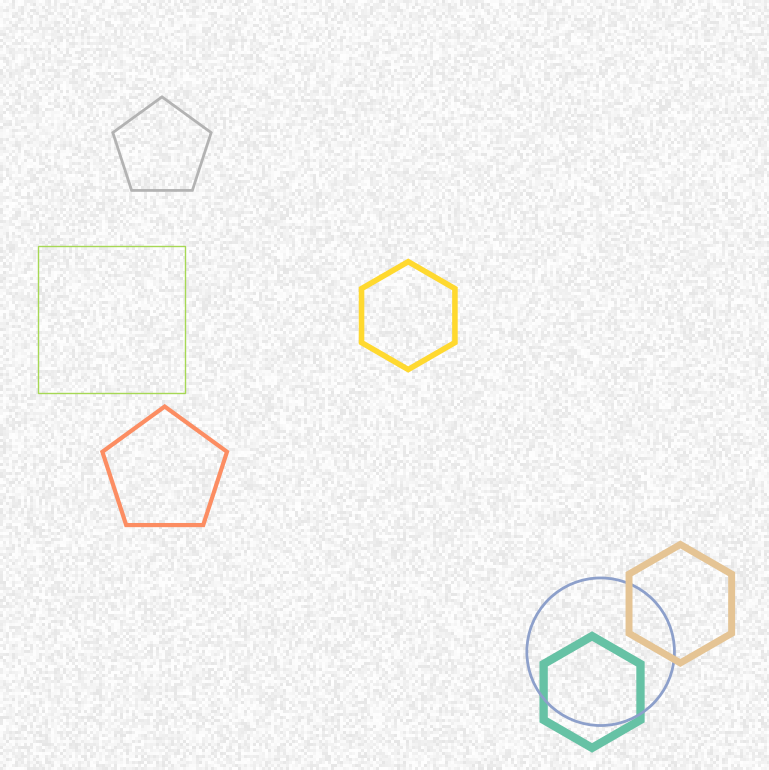[{"shape": "hexagon", "thickness": 3, "radius": 0.36, "center": [0.769, 0.101]}, {"shape": "pentagon", "thickness": 1.5, "radius": 0.43, "center": [0.214, 0.387]}, {"shape": "circle", "thickness": 1, "radius": 0.48, "center": [0.78, 0.154]}, {"shape": "square", "thickness": 0.5, "radius": 0.48, "center": [0.145, 0.585]}, {"shape": "hexagon", "thickness": 2, "radius": 0.35, "center": [0.53, 0.59]}, {"shape": "hexagon", "thickness": 2.5, "radius": 0.38, "center": [0.884, 0.216]}, {"shape": "pentagon", "thickness": 1, "radius": 0.34, "center": [0.21, 0.807]}]